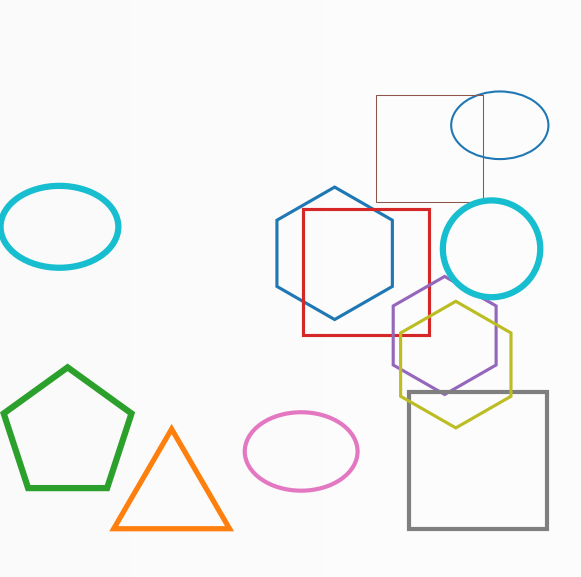[{"shape": "oval", "thickness": 1, "radius": 0.42, "center": [0.86, 0.782]}, {"shape": "hexagon", "thickness": 1.5, "radius": 0.57, "center": [0.576, 0.56]}, {"shape": "triangle", "thickness": 2.5, "radius": 0.58, "center": [0.295, 0.141]}, {"shape": "pentagon", "thickness": 3, "radius": 0.58, "center": [0.116, 0.247]}, {"shape": "square", "thickness": 1.5, "radius": 0.55, "center": [0.63, 0.528]}, {"shape": "hexagon", "thickness": 1.5, "radius": 0.51, "center": [0.765, 0.418]}, {"shape": "square", "thickness": 0.5, "radius": 0.46, "center": [0.739, 0.741]}, {"shape": "oval", "thickness": 2, "radius": 0.49, "center": [0.518, 0.217]}, {"shape": "square", "thickness": 2, "radius": 0.59, "center": [0.822, 0.202]}, {"shape": "hexagon", "thickness": 1.5, "radius": 0.55, "center": [0.784, 0.368]}, {"shape": "circle", "thickness": 3, "radius": 0.42, "center": [0.846, 0.568]}, {"shape": "oval", "thickness": 3, "radius": 0.51, "center": [0.102, 0.606]}]